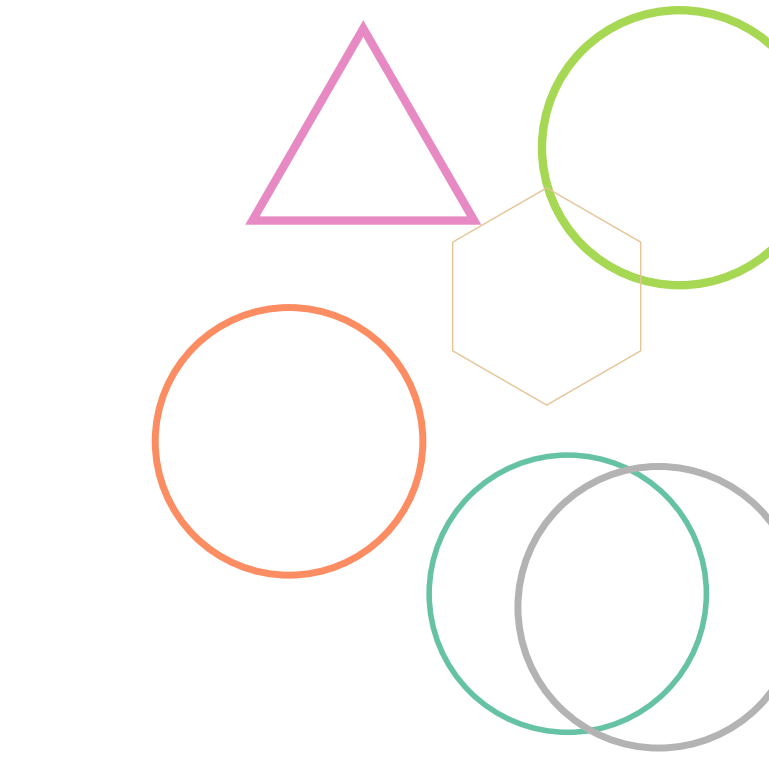[{"shape": "circle", "thickness": 2, "radius": 0.9, "center": [0.737, 0.229]}, {"shape": "circle", "thickness": 2.5, "radius": 0.87, "center": [0.375, 0.427]}, {"shape": "triangle", "thickness": 3, "radius": 0.83, "center": [0.472, 0.797]}, {"shape": "circle", "thickness": 3, "radius": 0.89, "center": [0.882, 0.808]}, {"shape": "hexagon", "thickness": 0.5, "radius": 0.71, "center": [0.71, 0.615]}, {"shape": "circle", "thickness": 2.5, "radius": 0.91, "center": [0.855, 0.211]}]